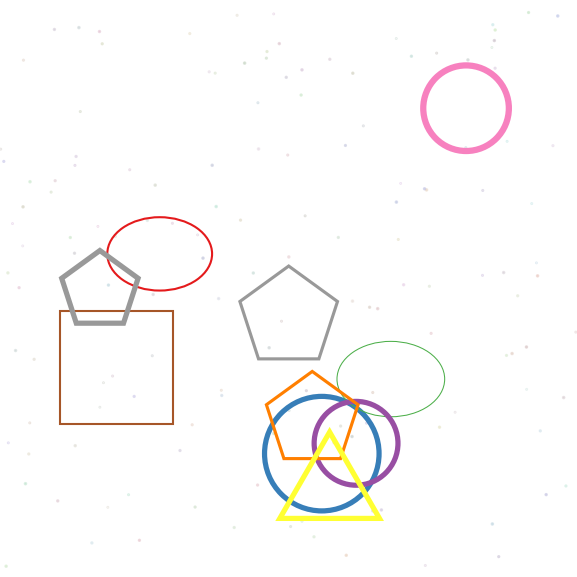[{"shape": "oval", "thickness": 1, "radius": 0.45, "center": [0.277, 0.56]}, {"shape": "circle", "thickness": 2.5, "radius": 0.5, "center": [0.557, 0.214]}, {"shape": "oval", "thickness": 0.5, "radius": 0.47, "center": [0.677, 0.343]}, {"shape": "circle", "thickness": 2.5, "radius": 0.36, "center": [0.617, 0.232]}, {"shape": "pentagon", "thickness": 1.5, "radius": 0.42, "center": [0.541, 0.272]}, {"shape": "triangle", "thickness": 2.5, "radius": 0.5, "center": [0.571, 0.151]}, {"shape": "square", "thickness": 1, "radius": 0.49, "center": [0.201, 0.362]}, {"shape": "circle", "thickness": 3, "radius": 0.37, "center": [0.807, 0.812]}, {"shape": "pentagon", "thickness": 2.5, "radius": 0.35, "center": [0.173, 0.496]}, {"shape": "pentagon", "thickness": 1.5, "radius": 0.44, "center": [0.5, 0.45]}]